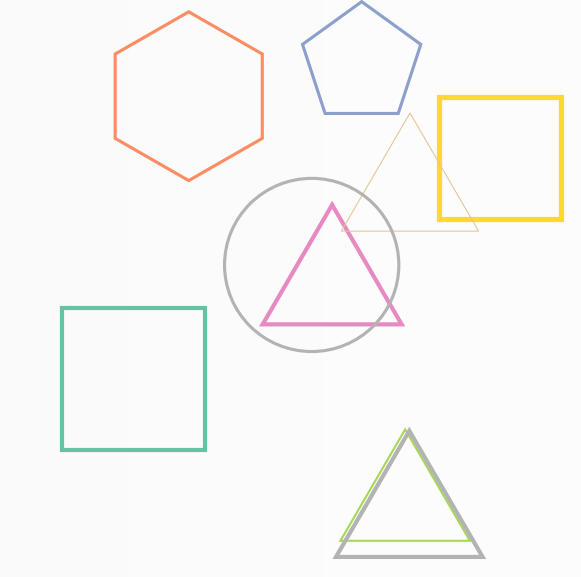[{"shape": "square", "thickness": 2, "radius": 0.62, "center": [0.23, 0.342]}, {"shape": "hexagon", "thickness": 1.5, "radius": 0.73, "center": [0.325, 0.833]}, {"shape": "pentagon", "thickness": 1.5, "radius": 0.54, "center": [0.622, 0.889]}, {"shape": "triangle", "thickness": 2, "radius": 0.69, "center": [0.571, 0.506]}, {"shape": "triangle", "thickness": 1, "radius": 0.64, "center": [0.697, 0.127]}, {"shape": "square", "thickness": 2.5, "radius": 0.53, "center": [0.86, 0.725]}, {"shape": "triangle", "thickness": 0.5, "radius": 0.68, "center": [0.705, 0.667]}, {"shape": "circle", "thickness": 1.5, "radius": 0.75, "center": [0.536, 0.54]}, {"shape": "triangle", "thickness": 2, "radius": 0.73, "center": [0.704, 0.108]}]